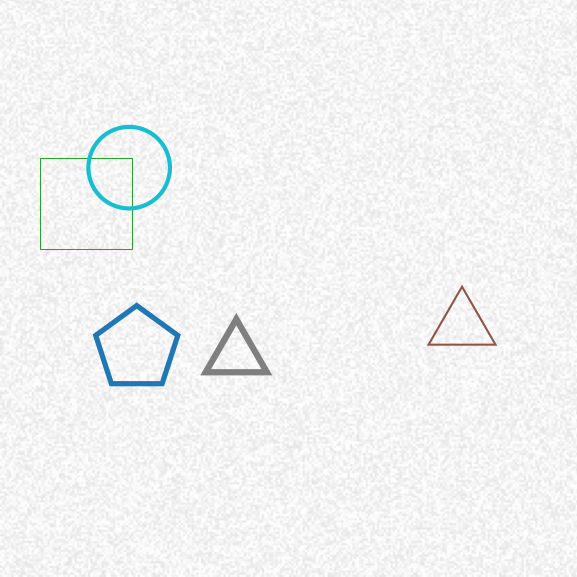[{"shape": "pentagon", "thickness": 2.5, "radius": 0.37, "center": [0.237, 0.395]}, {"shape": "square", "thickness": 0.5, "radius": 0.39, "center": [0.149, 0.647]}, {"shape": "triangle", "thickness": 1, "radius": 0.33, "center": [0.8, 0.436]}, {"shape": "triangle", "thickness": 3, "radius": 0.31, "center": [0.409, 0.385]}, {"shape": "circle", "thickness": 2, "radius": 0.35, "center": [0.224, 0.709]}]